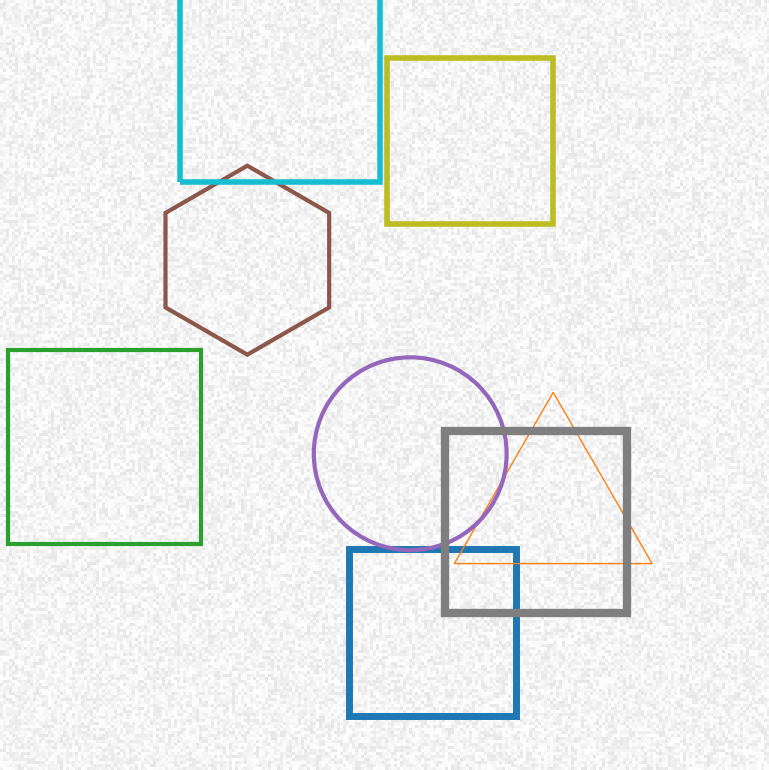[{"shape": "square", "thickness": 2.5, "radius": 0.54, "center": [0.562, 0.179]}, {"shape": "triangle", "thickness": 0.5, "radius": 0.74, "center": [0.718, 0.342]}, {"shape": "square", "thickness": 1.5, "radius": 0.63, "center": [0.136, 0.42]}, {"shape": "circle", "thickness": 1.5, "radius": 0.63, "center": [0.533, 0.411]}, {"shape": "hexagon", "thickness": 1.5, "radius": 0.61, "center": [0.321, 0.662]}, {"shape": "square", "thickness": 3, "radius": 0.59, "center": [0.696, 0.322]}, {"shape": "square", "thickness": 2, "radius": 0.54, "center": [0.61, 0.817]}, {"shape": "square", "thickness": 2, "radius": 0.65, "center": [0.363, 0.894]}]